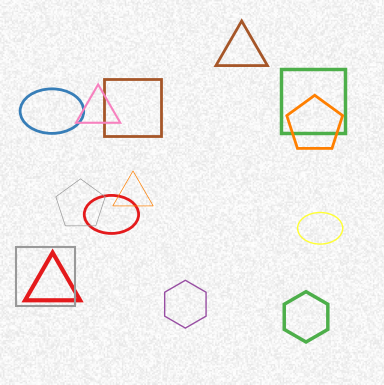[{"shape": "triangle", "thickness": 3, "radius": 0.41, "center": [0.137, 0.261]}, {"shape": "oval", "thickness": 2, "radius": 0.35, "center": [0.289, 0.443]}, {"shape": "oval", "thickness": 2, "radius": 0.41, "center": [0.135, 0.711]}, {"shape": "square", "thickness": 2.5, "radius": 0.42, "center": [0.813, 0.738]}, {"shape": "hexagon", "thickness": 2.5, "radius": 0.33, "center": [0.795, 0.177]}, {"shape": "hexagon", "thickness": 1, "radius": 0.31, "center": [0.481, 0.21]}, {"shape": "triangle", "thickness": 0.5, "radius": 0.3, "center": [0.345, 0.495]}, {"shape": "pentagon", "thickness": 2, "radius": 0.38, "center": [0.817, 0.676]}, {"shape": "oval", "thickness": 1, "radius": 0.29, "center": [0.832, 0.407]}, {"shape": "square", "thickness": 2, "radius": 0.37, "center": [0.344, 0.722]}, {"shape": "triangle", "thickness": 2, "radius": 0.39, "center": [0.628, 0.868]}, {"shape": "triangle", "thickness": 1.5, "radius": 0.33, "center": [0.255, 0.714]}, {"shape": "square", "thickness": 1.5, "radius": 0.38, "center": [0.117, 0.282]}, {"shape": "pentagon", "thickness": 0.5, "radius": 0.34, "center": [0.209, 0.468]}]